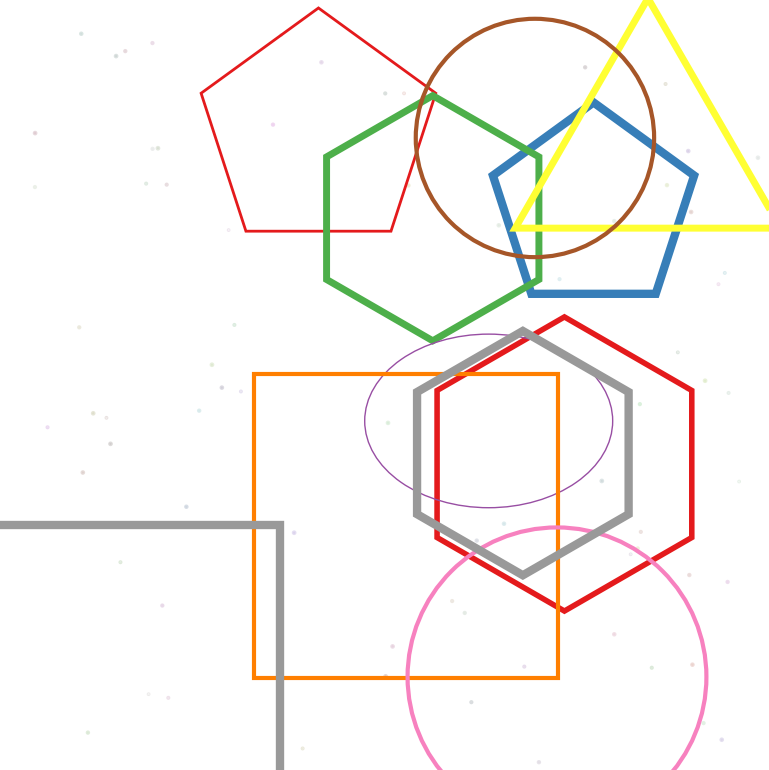[{"shape": "hexagon", "thickness": 2, "radius": 0.95, "center": [0.733, 0.397]}, {"shape": "pentagon", "thickness": 1, "radius": 0.8, "center": [0.414, 0.829]}, {"shape": "pentagon", "thickness": 3, "radius": 0.69, "center": [0.771, 0.73]}, {"shape": "hexagon", "thickness": 2.5, "radius": 0.8, "center": [0.562, 0.717]}, {"shape": "oval", "thickness": 0.5, "radius": 0.81, "center": [0.635, 0.453]}, {"shape": "square", "thickness": 1.5, "radius": 0.99, "center": [0.528, 0.316]}, {"shape": "triangle", "thickness": 2.5, "radius": 1.0, "center": [0.842, 0.803]}, {"shape": "circle", "thickness": 1.5, "radius": 0.77, "center": [0.695, 0.821]}, {"shape": "circle", "thickness": 1.5, "radius": 0.97, "center": [0.723, 0.121]}, {"shape": "hexagon", "thickness": 3, "radius": 0.79, "center": [0.679, 0.412]}, {"shape": "square", "thickness": 3, "radius": 0.96, "center": [0.17, 0.125]}]